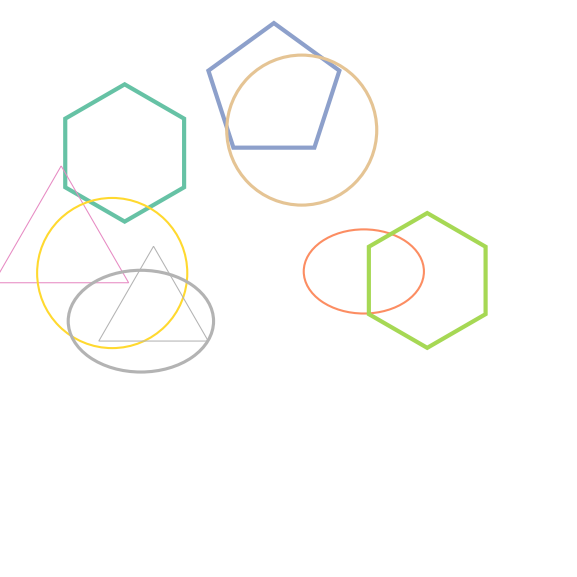[{"shape": "hexagon", "thickness": 2, "radius": 0.59, "center": [0.216, 0.734]}, {"shape": "oval", "thickness": 1, "radius": 0.52, "center": [0.63, 0.529]}, {"shape": "pentagon", "thickness": 2, "radius": 0.6, "center": [0.474, 0.84]}, {"shape": "triangle", "thickness": 0.5, "radius": 0.67, "center": [0.106, 0.577]}, {"shape": "hexagon", "thickness": 2, "radius": 0.58, "center": [0.74, 0.514]}, {"shape": "circle", "thickness": 1, "radius": 0.65, "center": [0.194, 0.526]}, {"shape": "circle", "thickness": 1.5, "radius": 0.65, "center": [0.522, 0.774]}, {"shape": "oval", "thickness": 1.5, "radius": 0.63, "center": [0.244, 0.443]}, {"shape": "triangle", "thickness": 0.5, "radius": 0.55, "center": [0.266, 0.463]}]